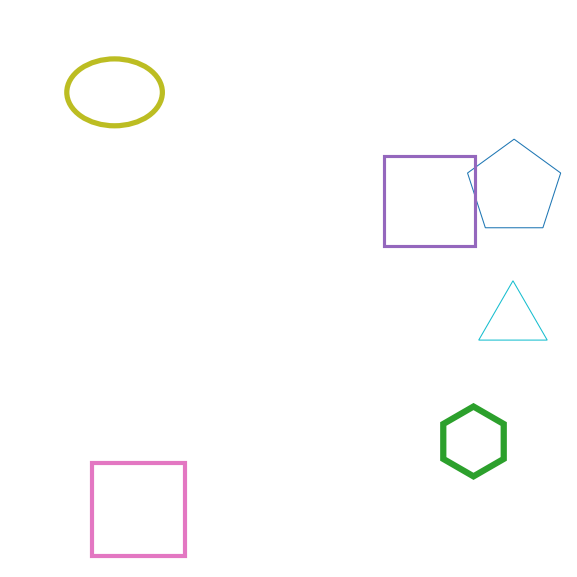[{"shape": "pentagon", "thickness": 0.5, "radius": 0.42, "center": [0.89, 0.673]}, {"shape": "hexagon", "thickness": 3, "radius": 0.3, "center": [0.82, 0.235]}, {"shape": "square", "thickness": 1.5, "radius": 0.39, "center": [0.744, 0.652]}, {"shape": "square", "thickness": 2, "radius": 0.4, "center": [0.24, 0.117]}, {"shape": "oval", "thickness": 2.5, "radius": 0.41, "center": [0.198, 0.839]}, {"shape": "triangle", "thickness": 0.5, "radius": 0.34, "center": [0.888, 0.444]}]